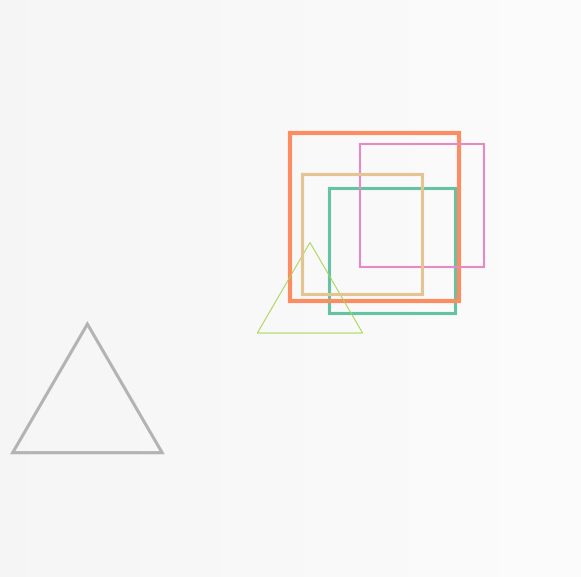[{"shape": "square", "thickness": 1.5, "radius": 0.54, "center": [0.674, 0.565]}, {"shape": "square", "thickness": 2, "radius": 0.73, "center": [0.645, 0.624]}, {"shape": "square", "thickness": 1, "radius": 0.53, "center": [0.726, 0.644]}, {"shape": "triangle", "thickness": 0.5, "radius": 0.52, "center": [0.533, 0.475]}, {"shape": "square", "thickness": 1.5, "radius": 0.52, "center": [0.623, 0.594]}, {"shape": "triangle", "thickness": 1.5, "radius": 0.74, "center": [0.15, 0.289]}]